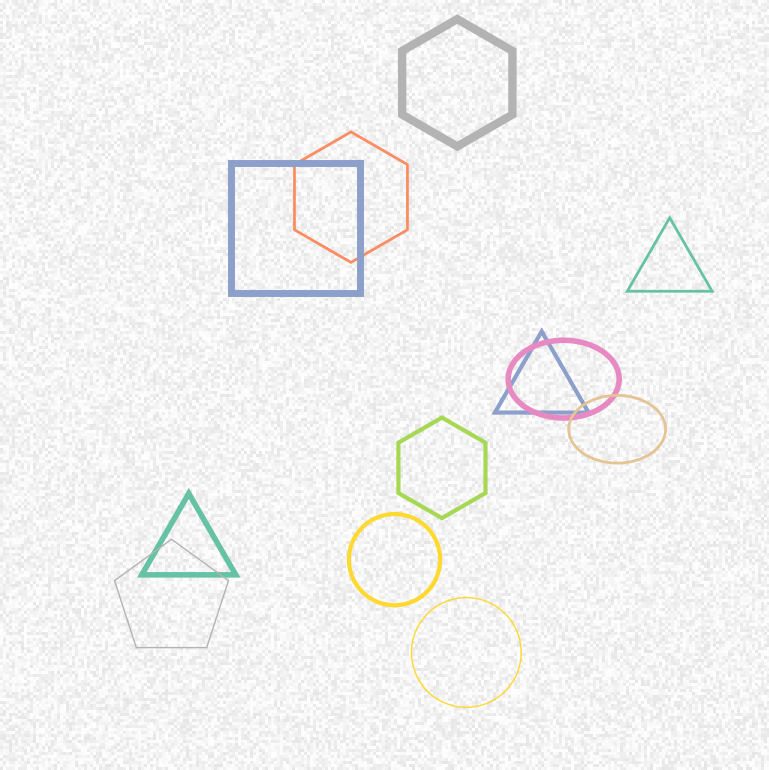[{"shape": "triangle", "thickness": 2, "radius": 0.35, "center": [0.245, 0.289]}, {"shape": "triangle", "thickness": 1, "radius": 0.32, "center": [0.87, 0.654]}, {"shape": "hexagon", "thickness": 1, "radius": 0.42, "center": [0.456, 0.744]}, {"shape": "square", "thickness": 2.5, "radius": 0.42, "center": [0.384, 0.704]}, {"shape": "triangle", "thickness": 1.5, "radius": 0.35, "center": [0.704, 0.499]}, {"shape": "oval", "thickness": 2, "radius": 0.36, "center": [0.732, 0.508]}, {"shape": "hexagon", "thickness": 1.5, "radius": 0.33, "center": [0.574, 0.392]}, {"shape": "circle", "thickness": 0.5, "radius": 0.36, "center": [0.606, 0.153]}, {"shape": "circle", "thickness": 1.5, "radius": 0.3, "center": [0.512, 0.273]}, {"shape": "oval", "thickness": 1, "radius": 0.31, "center": [0.801, 0.443]}, {"shape": "hexagon", "thickness": 3, "radius": 0.41, "center": [0.594, 0.893]}, {"shape": "pentagon", "thickness": 0.5, "radius": 0.39, "center": [0.223, 0.222]}]